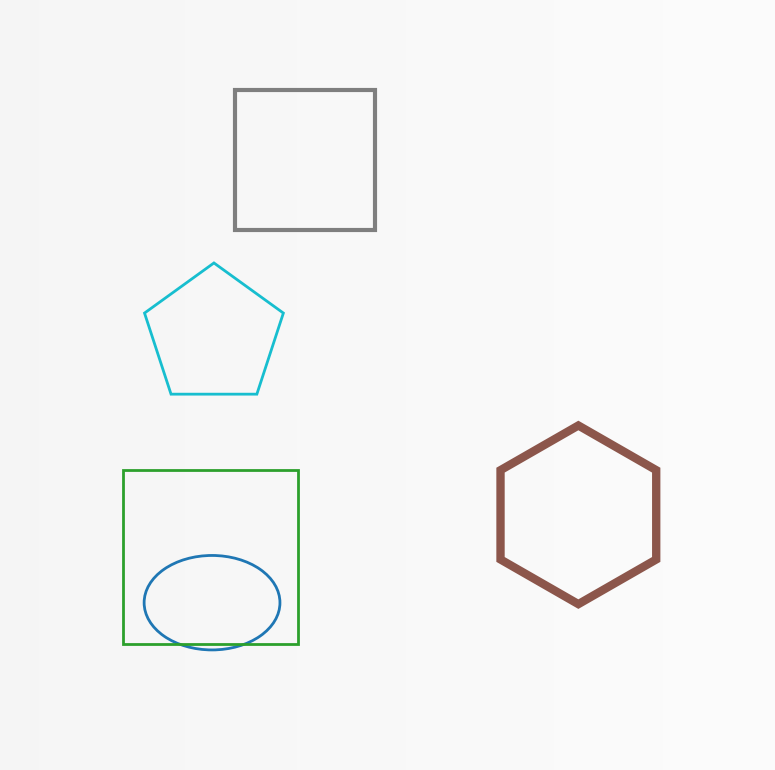[{"shape": "oval", "thickness": 1, "radius": 0.44, "center": [0.274, 0.217]}, {"shape": "square", "thickness": 1, "radius": 0.57, "center": [0.272, 0.277]}, {"shape": "hexagon", "thickness": 3, "radius": 0.58, "center": [0.746, 0.331]}, {"shape": "square", "thickness": 1.5, "radius": 0.45, "center": [0.394, 0.792]}, {"shape": "pentagon", "thickness": 1, "radius": 0.47, "center": [0.276, 0.564]}]